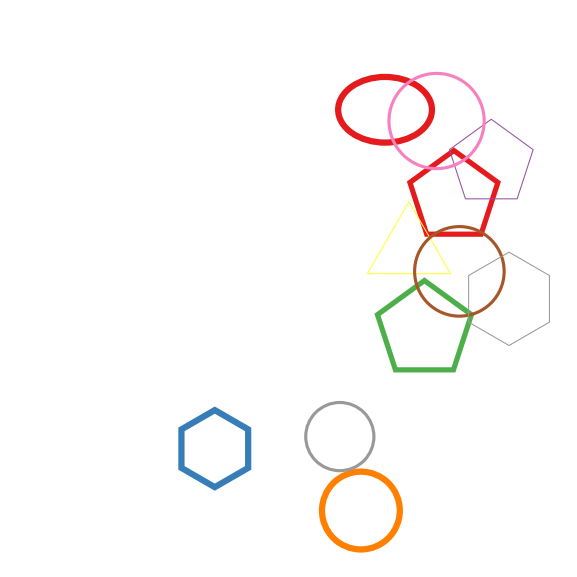[{"shape": "pentagon", "thickness": 2.5, "radius": 0.4, "center": [0.786, 0.658]}, {"shape": "oval", "thickness": 3, "radius": 0.41, "center": [0.667, 0.809]}, {"shape": "hexagon", "thickness": 3, "radius": 0.33, "center": [0.372, 0.222]}, {"shape": "pentagon", "thickness": 2.5, "radius": 0.43, "center": [0.735, 0.428]}, {"shape": "pentagon", "thickness": 0.5, "radius": 0.38, "center": [0.851, 0.716]}, {"shape": "circle", "thickness": 3, "radius": 0.34, "center": [0.625, 0.115]}, {"shape": "triangle", "thickness": 0.5, "radius": 0.42, "center": [0.708, 0.567]}, {"shape": "circle", "thickness": 1.5, "radius": 0.39, "center": [0.795, 0.529]}, {"shape": "circle", "thickness": 1.5, "radius": 0.41, "center": [0.756, 0.79]}, {"shape": "hexagon", "thickness": 0.5, "radius": 0.4, "center": [0.881, 0.482]}, {"shape": "circle", "thickness": 1.5, "radius": 0.3, "center": [0.588, 0.243]}]